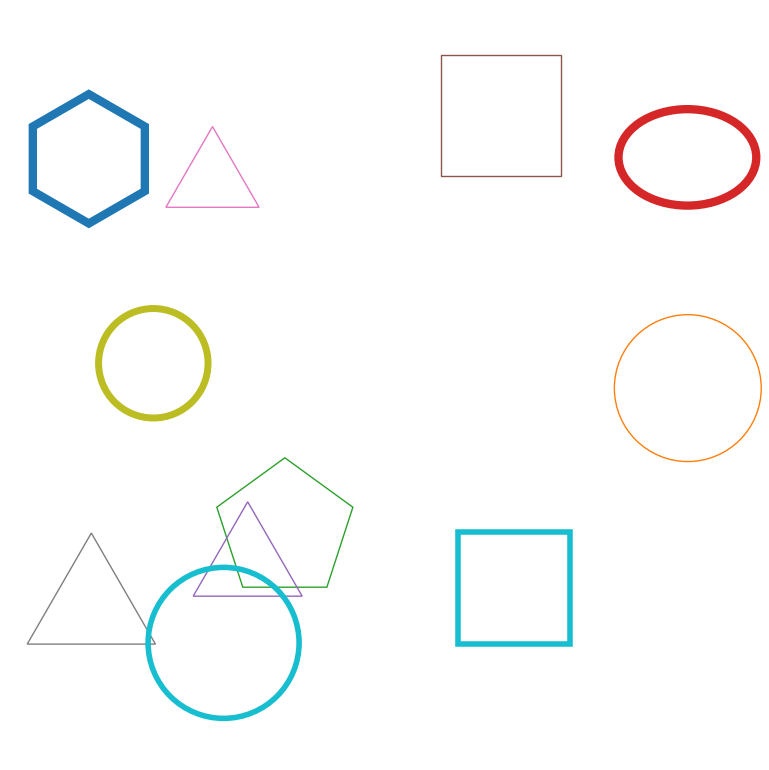[{"shape": "hexagon", "thickness": 3, "radius": 0.42, "center": [0.115, 0.794]}, {"shape": "circle", "thickness": 0.5, "radius": 0.48, "center": [0.893, 0.496]}, {"shape": "pentagon", "thickness": 0.5, "radius": 0.46, "center": [0.37, 0.313]}, {"shape": "oval", "thickness": 3, "radius": 0.45, "center": [0.893, 0.796]}, {"shape": "triangle", "thickness": 0.5, "radius": 0.41, "center": [0.322, 0.267]}, {"shape": "square", "thickness": 0.5, "radius": 0.39, "center": [0.651, 0.85]}, {"shape": "triangle", "thickness": 0.5, "radius": 0.35, "center": [0.276, 0.766]}, {"shape": "triangle", "thickness": 0.5, "radius": 0.48, "center": [0.119, 0.212]}, {"shape": "circle", "thickness": 2.5, "radius": 0.36, "center": [0.199, 0.528]}, {"shape": "circle", "thickness": 2, "radius": 0.49, "center": [0.29, 0.165]}, {"shape": "square", "thickness": 2, "radius": 0.37, "center": [0.668, 0.236]}]